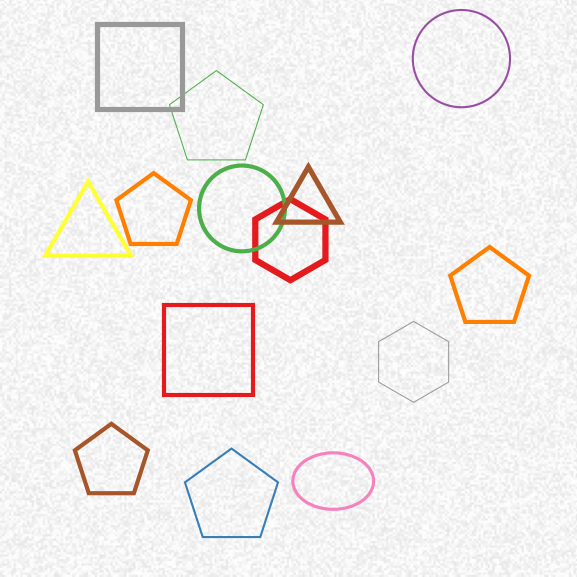[{"shape": "hexagon", "thickness": 3, "radius": 0.35, "center": [0.503, 0.584]}, {"shape": "square", "thickness": 2, "radius": 0.39, "center": [0.361, 0.393]}, {"shape": "pentagon", "thickness": 1, "radius": 0.42, "center": [0.401, 0.138]}, {"shape": "circle", "thickness": 2, "radius": 0.37, "center": [0.419, 0.638]}, {"shape": "pentagon", "thickness": 0.5, "radius": 0.43, "center": [0.375, 0.791]}, {"shape": "circle", "thickness": 1, "radius": 0.42, "center": [0.799, 0.898]}, {"shape": "pentagon", "thickness": 2, "radius": 0.36, "center": [0.848, 0.5]}, {"shape": "pentagon", "thickness": 2, "radius": 0.34, "center": [0.266, 0.632]}, {"shape": "triangle", "thickness": 2, "radius": 0.43, "center": [0.153, 0.599]}, {"shape": "pentagon", "thickness": 2, "radius": 0.33, "center": [0.193, 0.199]}, {"shape": "triangle", "thickness": 2.5, "radius": 0.32, "center": [0.534, 0.646]}, {"shape": "oval", "thickness": 1.5, "radius": 0.35, "center": [0.577, 0.166]}, {"shape": "hexagon", "thickness": 0.5, "radius": 0.35, "center": [0.716, 0.373]}, {"shape": "square", "thickness": 2.5, "radius": 0.37, "center": [0.242, 0.883]}]